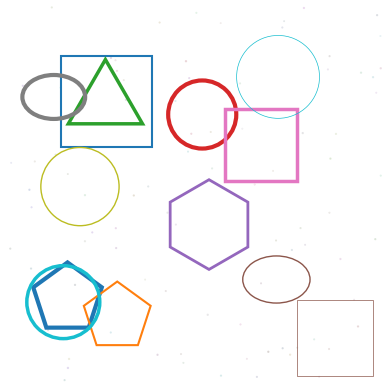[{"shape": "square", "thickness": 1.5, "radius": 0.59, "center": [0.277, 0.737]}, {"shape": "pentagon", "thickness": 3, "radius": 0.47, "center": [0.175, 0.225]}, {"shape": "pentagon", "thickness": 1.5, "radius": 0.46, "center": [0.305, 0.177]}, {"shape": "triangle", "thickness": 2.5, "radius": 0.56, "center": [0.274, 0.734]}, {"shape": "circle", "thickness": 3, "radius": 0.44, "center": [0.525, 0.703]}, {"shape": "hexagon", "thickness": 2, "radius": 0.58, "center": [0.543, 0.417]}, {"shape": "oval", "thickness": 1, "radius": 0.44, "center": [0.718, 0.274]}, {"shape": "square", "thickness": 0.5, "radius": 0.5, "center": [0.869, 0.123]}, {"shape": "square", "thickness": 2.5, "radius": 0.47, "center": [0.679, 0.623]}, {"shape": "oval", "thickness": 3, "radius": 0.41, "center": [0.14, 0.748]}, {"shape": "circle", "thickness": 1, "radius": 0.51, "center": [0.208, 0.515]}, {"shape": "circle", "thickness": 0.5, "radius": 0.54, "center": [0.722, 0.8]}, {"shape": "circle", "thickness": 2.5, "radius": 0.47, "center": [0.164, 0.215]}]